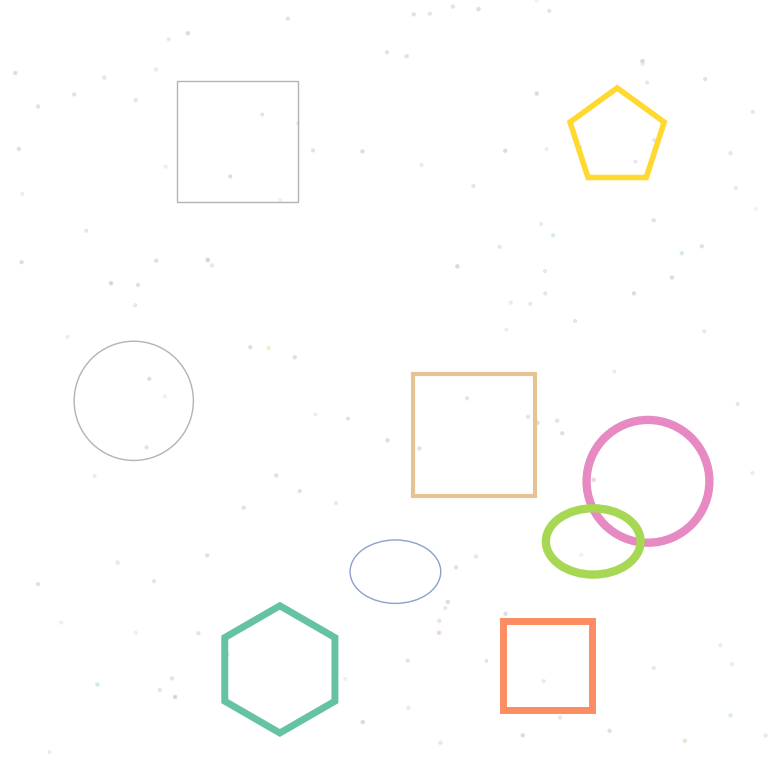[{"shape": "hexagon", "thickness": 2.5, "radius": 0.41, "center": [0.363, 0.131]}, {"shape": "square", "thickness": 2.5, "radius": 0.29, "center": [0.711, 0.135]}, {"shape": "oval", "thickness": 0.5, "radius": 0.29, "center": [0.514, 0.258]}, {"shape": "circle", "thickness": 3, "radius": 0.4, "center": [0.842, 0.375]}, {"shape": "oval", "thickness": 3, "radius": 0.31, "center": [0.77, 0.297]}, {"shape": "pentagon", "thickness": 2, "radius": 0.32, "center": [0.801, 0.822]}, {"shape": "square", "thickness": 1.5, "radius": 0.4, "center": [0.616, 0.435]}, {"shape": "square", "thickness": 0.5, "radius": 0.39, "center": [0.308, 0.816]}, {"shape": "circle", "thickness": 0.5, "radius": 0.39, "center": [0.174, 0.479]}]